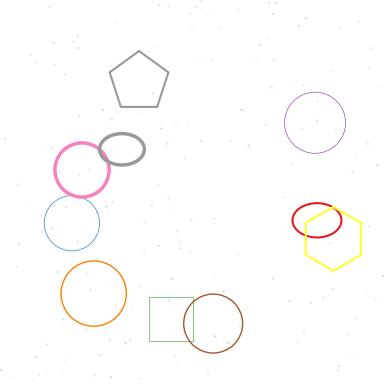[{"shape": "oval", "thickness": 1.5, "radius": 0.32, "center": [0.823, 0.428]}, {"shape": "circle", "thickness": 0.5, "radius": 0.36, "center": [0.187, 0.42]}, {"shape": "square", "thickness": 0.5, "radius": 0.29, "center": [0.444, 0.171]}, {"shape": "circle", "thickness": 0.5, "radius": 0.4, "center": [0.818, 0.681]}, {"shape": "circle", "thickness": 1, "radius": 0.42, "center": [0.243, 0.237]}, {"shape": "hexagon", "thickness": 1.5, "radius": 0.41, "center": [0.866, 0.38]}, {"shape": "circle", "thickness": 1, "radius": 0.38, "center": [0.554, 0.16]}, {"shape": "circle", "thickness": 2.5, "radius": 0.35, "center": [0.213, 0.558]}, {"shape": "pentagon", "thickness": 1.5, "radius": 0.4, "center": [0.361, 0.787]}, {"shape": "oval", "thickness": 2.5, "radius": 0.29, "center": [0.317, 0.612]}]